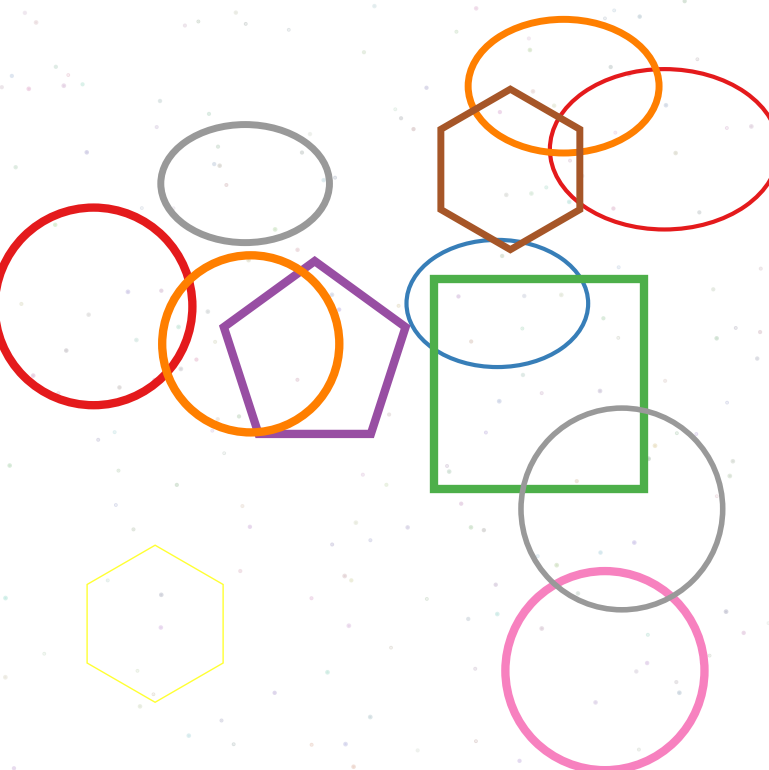[{"shape": "oval", "thickness": 1.5, "radius": 0.74, "center": [0.863, 0.806]}, {"shape": "circle", "thickness": 3, "radius": 0.64, "center": [0.122, 0.602]}, {"shape": "oval", "thickness": 1.5, "radius": 0.59, "center": [0.646, 0.606]}, {"shape": "square", "thickness": 3, "radius": 0.68, "center": [0.7, 0.501]}, {"shape": "pentagon", "thickness": 3, "radius": 0.62, "center": [0.409, 0.537]}, {"shape": "oval", "thickness": 2.5, "radius": 0.62, "center": [0.732, 0.888]}, {"shape": "circle", "thickness": 3, "radius": 0.58, "center": [0.326, 0.553]}, {"shape": "hexagon", "thickness": 0.5, "radius": 0.51, "center": [0.201, 0.19]}, {"shape": "hexagon", "thickness": 2.5, "radius": 0.52, "center": [0.663, 0.78]}, {"shape": "circle", "thickness": 3, "radius": 0.65, "center": [0.786, 0.129]}, {"shape": "circle", "thickness": 2, "radius": 0.65, "center": [0.808, 0.339]}, {"shape": "oval", "thickness": 2.5, "radius": 0.55, "center": [0.318, 0.762]}]